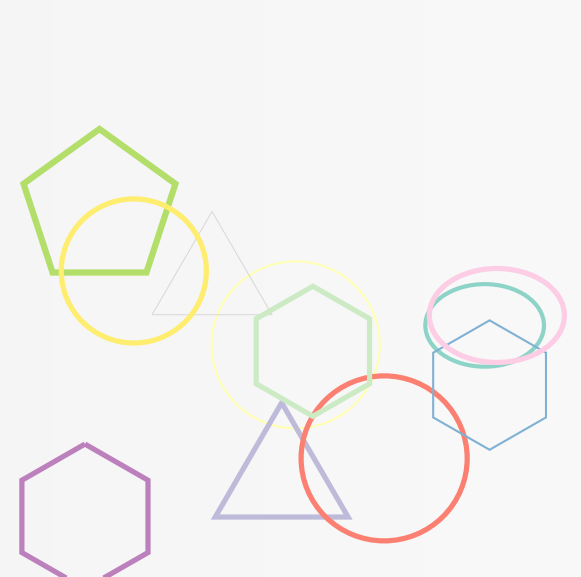[{"shape": "oval", "thickness": 2, "radius": 0.51, "center": [0.834, 0.436]}, {"shape": "circle", "thickness": 1, "radius": 0.72, "center": [0.509, 0.402]}, {"shape": "triangle", "thickness": 2.5, "radius": 0.66, "center": [0.485, 0.17]}, {"shape": "circle", "thickness": 2.5, "radius": 0.71, "center": [0.661, 0.205]}, {"shape": "hexagon", "thickness": 1, "radius": 0.56, "center": [0.842, 0.332]}, {"shape": "pentagon", "thickness": 3, "radius": 0.69, "center": [0.171, 0.638]}, {"shape": "oval", "thickness": 2.5, "radius": 0.58, "center": [0.855, 0.453]}, {"shape": "triangle", "thickness": 0.5, "radius": 0.6, "center": [0.365, 0.514]}, {"shape": "hexagon", "thickness": 2.5, "radius": 0.63, "center": [0.146, 0.105]}, {"shape": "hexagon", "thickness": 2.5, "radius": 0.56, "center": [0.538, 0.391]}, {"shape": "circle", "thickness": 2.5, "radius": 0.62, "center": [0.23, 0.53]}]